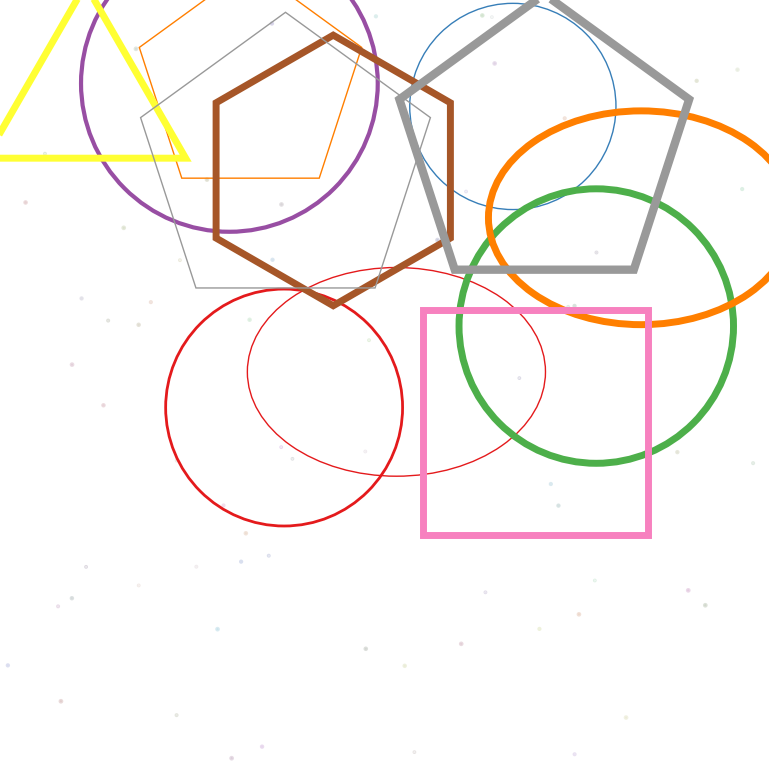[{"shape": "circle", "thickness": 1, "radius": 0.77, "center": [0.369, 0.471]}, {"shape": "oval", "thickness": 0.5, "radius": 0.97, "center": [0.515, 0.517]}, {"shape": "circle", "thickness": 0.5, "radius": 0.67, "center": [0.666, 0.862]}, {"shape": "circle", "thickness": 2.5, "radius": 0.89, "center": [0.774, 0.577]}, {"shape": "circle", "thickness": 1.5, "radius": 0.96, "center": [0.298, 0.892]}, {"shape": "pentagon", "thickness": 0.5, "radius": 0.76, "center": [0.325, 0.891]}, {"shape": "oval", "thickness": 2.5, "radius": 0.99, "center": [0.833, 0.717]}, {"shape": "triangle", "thickness": 2.5, "radius": 0.75, "center": [0.111, 0.87]}, {"shape": "hexagon", "thickness": 2.5, "radius": 0.88, "center": [0.433, 0.779]}, {"shape": "square", "thickness": 2.5, "radius": 0.73, "center": [0.695, 0.452]}, {"shape": "pentagon", "thickness": 0.5, "radius": 0.99, "center": [0.371, 0.786]}, {"shape": "pentagon", "thickness": 3, "radius": 0.99, "center": [0.707, 0.81]}]